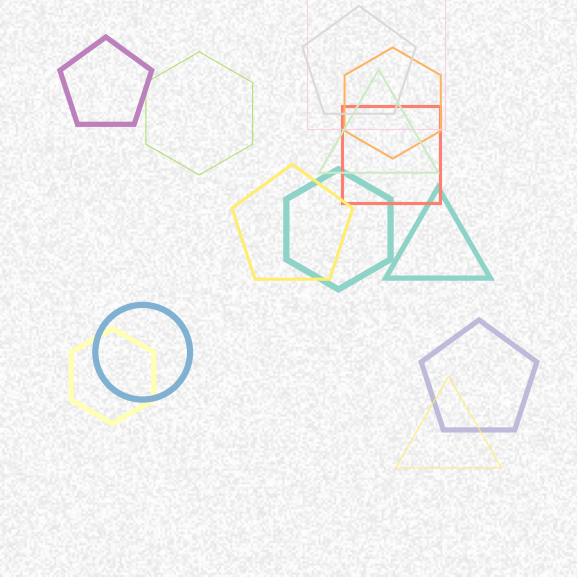[{"shape": "triangle", "thickness": 2.5, "radius": 0.52, "center": [0.758, 0.57]}, {"shape": "hexagon", "thickness": 3, "radius": 0.52, "center": [0.586, 0.602]}, {"shape": "hexagon", "thickness": 2.5, "radius": 0.41, "center": [0.195, 0.348]}, {"shape": "pentagon", "thickness": 2.5, "radius": 0.53, "center": [0.829, 0.34]}, {"shape": "square", "thickness": 1.5, "radius": 0.42, "center": [0.677, 0.732]}, {"shape": "circle", "thickness": 3, "radius": 0.41, "center": [0.247, 0.389]}, {"shape": "hexagon", "thickness": 1, "radius": 0.48, "center": [0.68, 0.821]}, {"shape": "hexagon", "thickness": 0.5, "radius": 0.53, "center": [0.345, 0.803]}, {"shape": "square", "thickness": 0.5, "radius": 0.6, "center": [0.651, 0.894]}, {"shape": "pentagon", "thickness": 1, "radius": 0.52, "center": [0.622, 0.886]}, {"shape": "pentagon", "thickness": 2.5, "radius": 0.42, "center": [0.183, 0.851]}, {"shape": "triangle", "thickness": 1, "radius": 0.6, "center": [0.656, 0.76]}, {"shape": "pentagon", "thickness": 1.5, "radius": 0.55, "center": [0.506, 0.605]}, {"shape": "triangle", "thickness": 0.5, "radius": 0.53, "center": [0.777, 0.242]}]